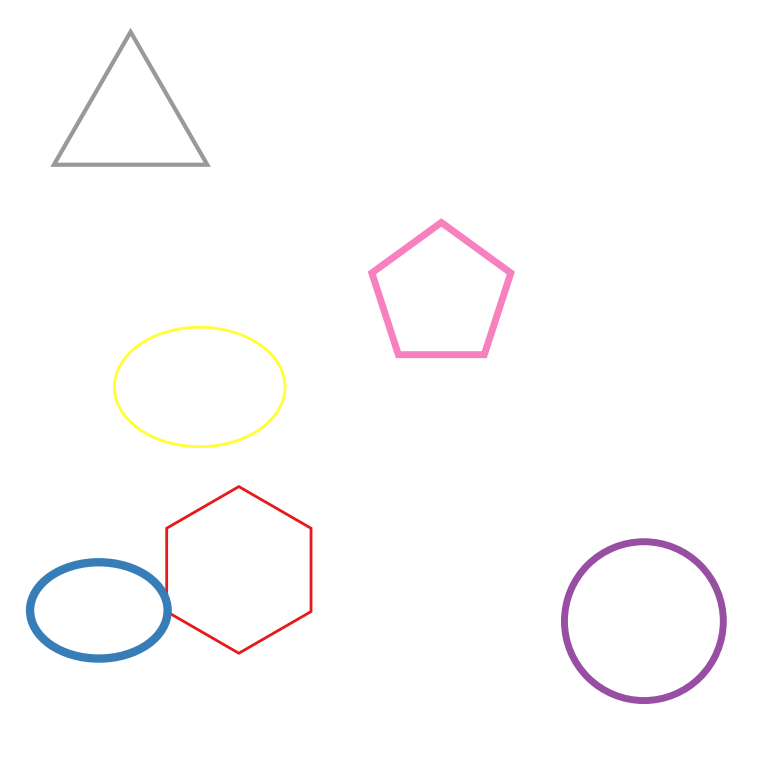[{"shape": "hexagon", "thickness": 1, "radius": 0.54, "center": [0.31, 0.26]}, {"shape": "oval", "thickness": 3, "radius": 0.45, "center": [0.128, 0.207]}, {"shape": "circle", "thickness": 2.5, "radius": 0.52, "center": [0.836, 0.193]}, {"shape": "oval", "thickness": 1, "radius": 0.55, "center": [0.259, 0.497]}, {"shape": "pentagon", "thickness": 2.5, "radius": 0.47, "center": [0.573, 0.616]}, {"shape": "triangle", "thickness": 1.5, "radius": 0.58, "center": [0.17, 0.844]}]